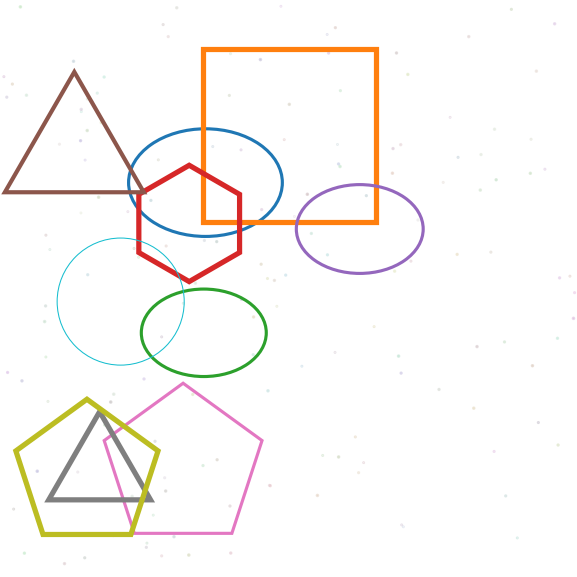[{"shape": "oval", "thickness": 1.5, "radius": 0.67, "center": [0.356, 0.683]}, {"shape": "square", "thickness": 2.5, "radius": 0.75, "center": [0.502, 0.765]}, {"shape": "oval", "thickness": 1.5, "radius": 0.54, "center": [0.353, 0.423]}, {"shape": "hexagon", "thickness": 2.5, "radius": 0.5, "center": [0.328, 0.612]}, {"shape": "oval", "thickness": 1.5, "radius": 0.55, "center": [0.623, 0.603]}, {"shape": "triangle", "thickness": 2, "radius": 0.69, "center": [0.129, 0.736]}, {"shape": "pentagon", "thickness": 1.5, "radius": 0.72, "center": [0.317, 0.192]}, {"shape": "triangle", "thickness": 2.5, "radius": 0.51, "center": [0.173, 0.184]}, {"shape": "pentagon", "thickness": 2.5, "radius": 0.65, "center": [0.151, 0.178]}, {"shape": "circle", "thickness": 0.5, "radius": 0.55, "center": [0.209, 0.477]}]